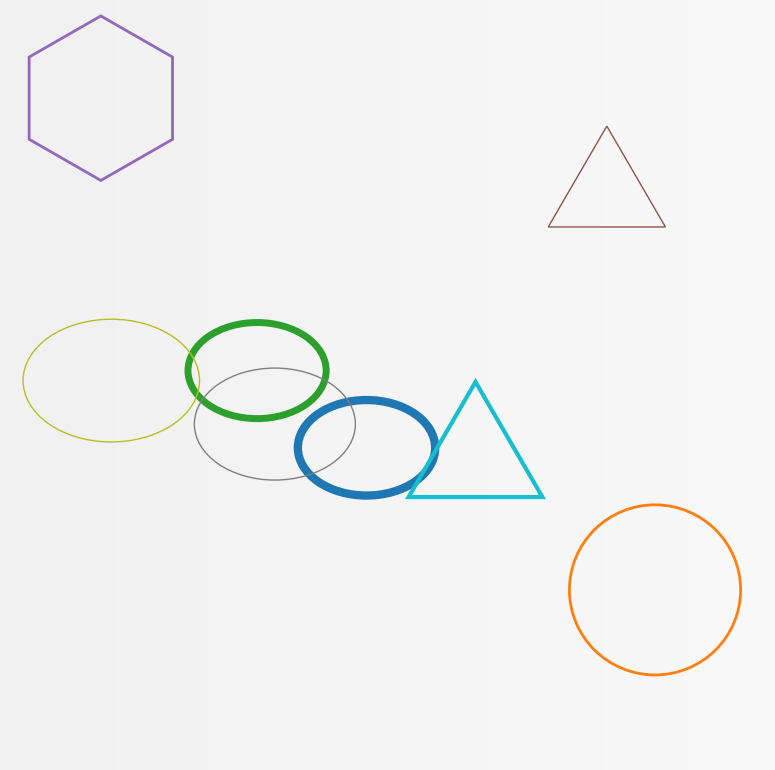[{"shape": "oval", "thickness": 3, "radius": 0.44, "center": [0.473, 0.418]}, {"shape": "circle", "thickness": 1, "radius": 0.55, "center": [0.845, 0.234]}, {"shape": "oval", "thickness": 2.5, "radius": 0.45, "center": [0.332, 0.519]}, {"shape": "hexagon", "thickness": 1, "radius": 0.53, "center": [0.13, 0.872]}, {"shape": "triangle", "thickness": 0.5, "radius": 0.44, "center": [0.783, 0.749]}, {"shape": "oval", "thickness": 0.5, "radius": 0.52, "center": [0.355, 0.449]}, {"shape": "oval", "thickness": 0.5, "radius": 0.57, "center": [0.144, 0.506]}, {"shape": "triangle", "thickness": 1.5, "radius": 0.5, "center": [0.614, 0.404]}]